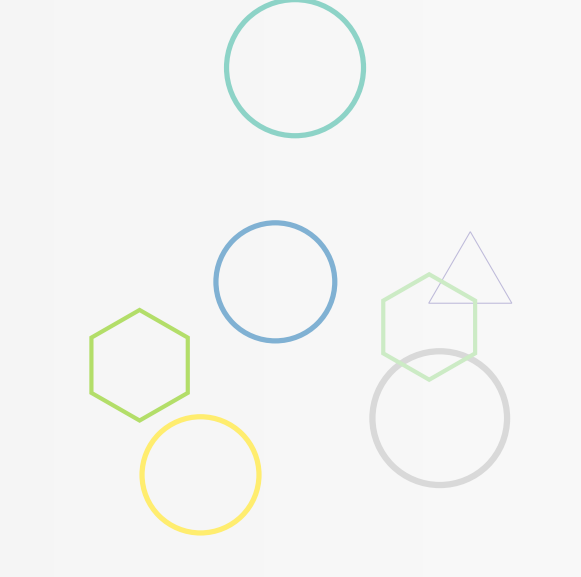[{"shape": "circle", "thickness": 2.5, "radius": 0.59, "center": [0.508, 0.882]}, {"shape": "triangle", "thickness": 0.5, "radius": 0.41, "center": [0.809, 0.515]}, {"shape": "circle", "thickness": 2.5, "radius": 0.51, "center": [0.474, 0.511]}, {"shape": "hexagon", "thickness": 2, "radius": 0.48, "center": [0.24, 0.367]}, {"shape": "circle", "thickness": 3, "radius": 0.58, "center": [0.757, 0.275]}, {"shape": "hexagon", "thickness": 2, "radius": 0.46, "center": [0.738, 0.433]}, {"shape": "circle", "thickness": 2.5, "radius": 0.5, "center": [0.345, 0.177]}]